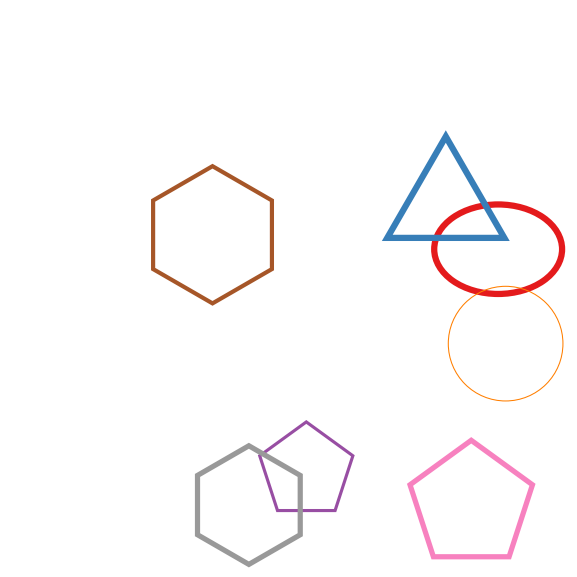[{"shape": "oval", "thickness": 3, "radius": 0.55, "center": [0.863, 0.568]}, {"shape": "triangle", "thickness": 3, "radius": 0.59, "center": [0.772, 0.646]}, {"shape": "pentagon", "thickness": 1.5, "radius": 0.42, "center": [0.53, 0.184]}, {"shape": "circle", "thickness": 0.5, "radius": 0.5, "center": [0.876, 0.404]}, {"shape": "hexagon", "thickness": 2, "radius": 0.59, "center": [0.368, 0.593]}, {"shape": "pentagon", "thickness": 2.5, "radius": 0.56, "center": [0.816, 0.125]}, {"shape": "hexagon", "thickness": 2.5, "radius": 0.51, "center": [0.431, 0.125]}]